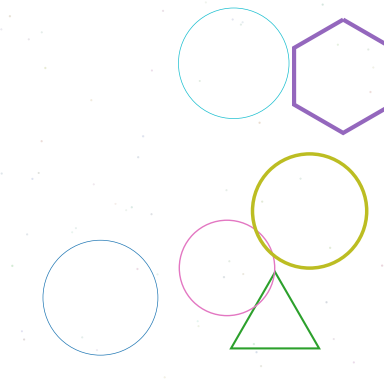[{"shape": "circle", "thickness": 0.5, "radius": 0.75, "center": [0.261, 0.227]}, {"shape": "triangle", "thickness": 1.5, "radius": 0.66, "center": [0.715, 0.161]}, {"shape": "hexagon", "thickness": 3, "radius": 0.74, "center": [0.891, 0.802]}, {"shape": "circle", "thickness": 1, "radius": 0.62, "center": [0.59, 0.304]}, {"shape": "circle", "thickness": 2.5, "radius": 0.74, "center": [0.804, 0.452]}, {"shape": "circle", "thickness": 0.5, "radius": 0.72, "center": [0.607, 0.836]}]